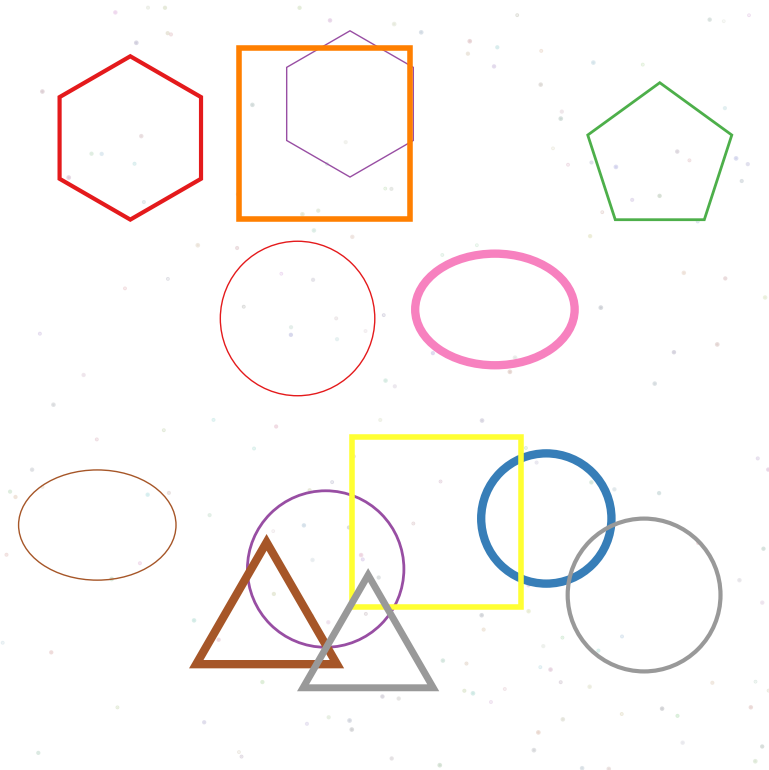[{"shape": "circle", "thickness": 0.5, "radius": 0.5, "center": [0.386, 0.586]}, {"shape": "hexagon", "thickness": 1.5, "radius": 0.53, "center": [0.169, 0.821]}, {"shape": "circle", "thickness": 3, "radius": 0.42, "center": [0.71, 0.327]}, {"shape": "pentagon", "thickness": 1, "radius": 0.49, "center": [0.857, 0.794]}, {"shape": "hexagon", "thickness": 0.5, "radius": 0.47, "center": [0.455, 0.865]}, {"shape": "circle", "thickness": 1, "radius": 0.51, "center": [0.423, 0.261]}, {"shape": "square", "thickness": 2, "radius": 0.56, "center": [0.422, 0.827]}, {"shape": "square", "thickness": 2, "radius": 0.55, "center": [0.567, 0.322]}, {"shape": "triangle", "thickness": 3, "radius": 0.53, "center": [0.346, 0.19]}, {"shape": "oval", "thickness": 0.5, "radius": 0.51, "center": [0.126, 0.318]}, {"shape": "oval", "thickness": 3, "radius": 0.52, "center": [0.643, 0.598]}, {"shape": "circle", "thickness": 1.5, "radius": 0.5, "center": [0.836, 0.227]}, {"shape": "triangle", "thickness": 2.5, "radius": 0.49, "center": [0.478, 0.156]}]